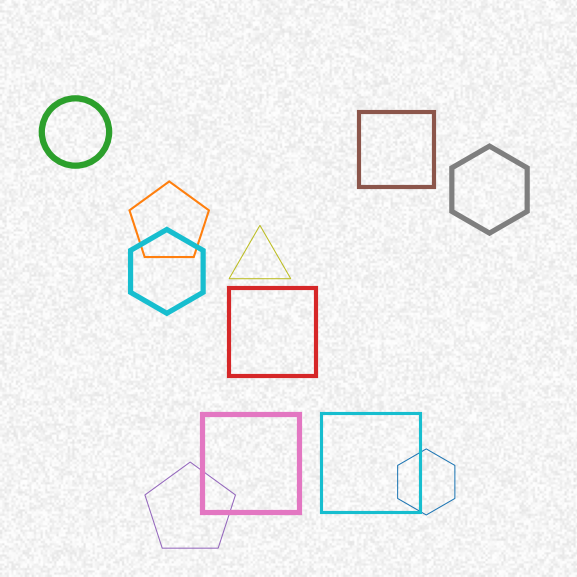[{"shape": "hexagon", "thickness": 0.5, "radius": 0.29, "center": [0.738, 0.165]}, {"shape": "pentagon", "thickness": 1, "radius": 0.36, "center": [0.293, 0.613]}, {"shape": "circle", "thickness": 3, "radius": 0.29, "center": [0.131, 0.771]}, {"shape": "square", "thickness": 2, "radius": 0.38, "center": [0.472, 0.424]}, {"shape": "pentagon", "thickness": 0.5, "radius": 0.41, "center": [0.329, 0.117]}, {"shape": "square", "thickness": 2, "radius": 0.33, "center": [0.687, 0.74]}, {"shape": "square", "thickness": 2.5, "radius": 0.42, "center": [0.433, 0.197]}, {"shape": "hexagon", "thickness": 2.5, "radius": 0.38, "center": [0.848, 0.671]}, {"shape": "triangle", "thickness": 0.5, "radius": 0.31, "center": [0.45, 0.547]}, {"shape": "hexagon", "thickness": 2.5, "radius": 0.36, "center": [0.289, 0.529]}, {"shape": "square", "thickness": 1.5, "radius": 0.43, "center": [0.642, 0.198]}]